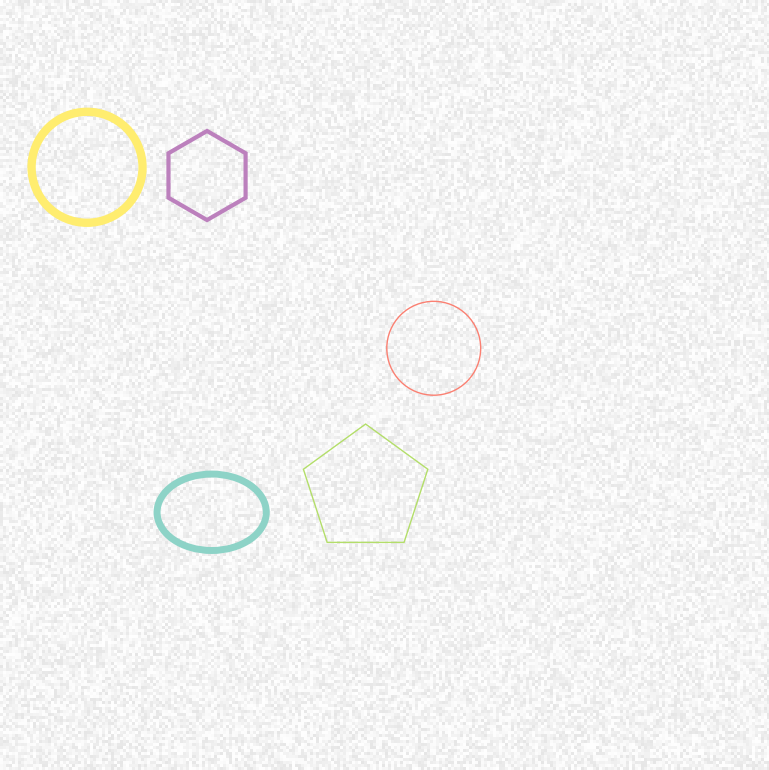[{"shape": "oval", "thickness": 2.5, "radius": 0.35, "center": [0.275, 0.335]}, {"shape": "circle", "thickness": 0.5, "radius": 0.3, "center": [0.563, 0.548]}, {"shape": "pentagon", "thickness": 0.5, "radius": 0.42, "center": [0.475, 0.364]}, {"shape": "hexagon", "thickness": 1.5, "radius": 0.29, "center": [0.269, 0.772]}, {"shape": "circle", "thickness": 3, "radius": 0.36, "center": [0.113, 0.783]}]